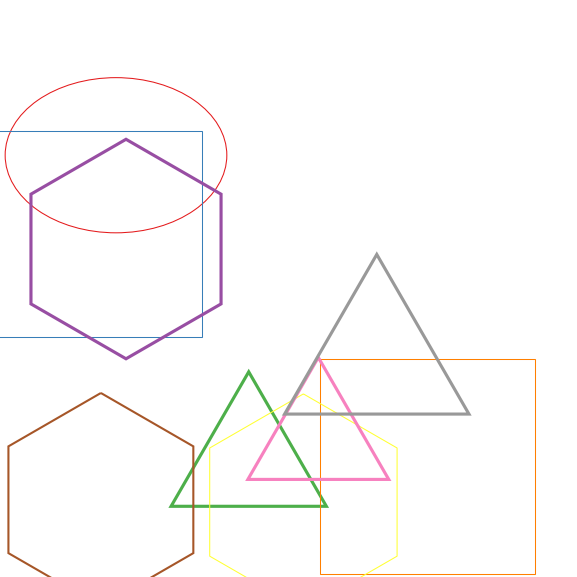[{"shape": "oval", "thickness": 0.5, "radius": 0.96, "center": [0.201, 0.73]}, {"shape": "square", "thickness": 0.5, "radius": 0.89, "center": [0.171, 0.593]}, {"shape": "triangle", "thickness": 1.5, "radius": 0.78, "center": [0.431, 0.2]}, {"shape": "hexagon", "thickness": 1.5, "radius": 0.95, "center": [0.218, 0.568]}, {"shape": "square", "thickness": 0.5, "radius": 0.93, "center": [0.741, 0.192]}, {"shape": "hexagon", "thickness": 0.5, "radius": 0.94, "center": [0.525, 0.13]}, {"shape": "hexagon", "thickness": 1, "radius": 0.92, "center": [0.175, 0.134]}, {"shape": "triangle", "thickness": 1.5, "radius": 0.7, "center": [0.551, 0.239]}, {"shape": "triangle", "thickness": 1.5, "radius": 0.92, "center": [0.652, 0.374]}]